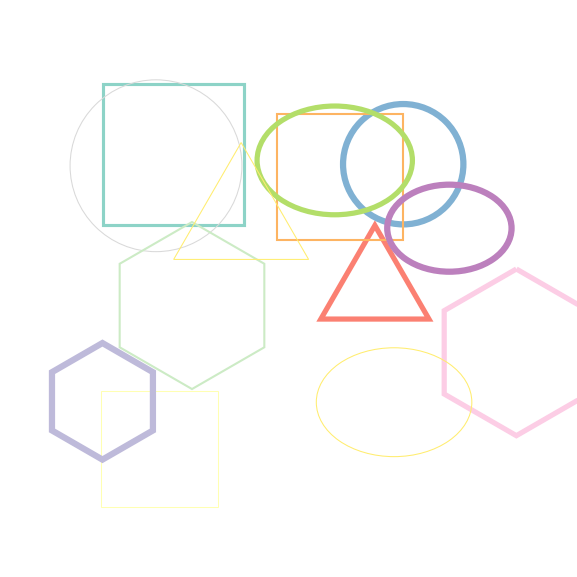[{"shape": "square", "thickness": 1.5, "radius": 0.61, "center": [0.3, 0.731]}, {"shape": "square", "thickness": 0.5, "radius": 0.5, "center": [0.276, 0.222]}, {"shape": "hexagon", "thickness": 3, "radius": 0.5, "center": [0.177, 0.304]}, {"shape": "triangle", "thickness": 2.5, "radius": 0.54, "center": [0.649, 0.501]}, {"shape": "circle", "thickness": 3, "radius": 0.52, "center": [0.698, 0.715]}, {"shape": "square", "thickness": 1, "radius": 0.54, "center": [0.589, 0.693]}, {"shape": "oval", "thickness": 2.5, "radius": 0.67, "center": [0.58, 0.721]}, {"shape": "hexagon", "thickness": 2.5, "radius": 0.72, "center": [0.894, 0.389]}, {"shape": "circle", "thickness": 0.5, "radius": 0.74, "center": [0.27, 0.712]}, {"shape": "oval", "thickness": 3, "radius": 0.54, "center": [0.778, 0.604]}, {"shape": "hexagon", "thickness": 1, "radius": 0.72, "center": [0.332, 0.47]}, {"shape": "triangle", "thickness": 0.5, "radius": 0.67, "center": [0.418, 0.617]}, {"shape": "oval", "thickness": 0.5, "radius": 0.67, "center": [0.682, 0.303]}]